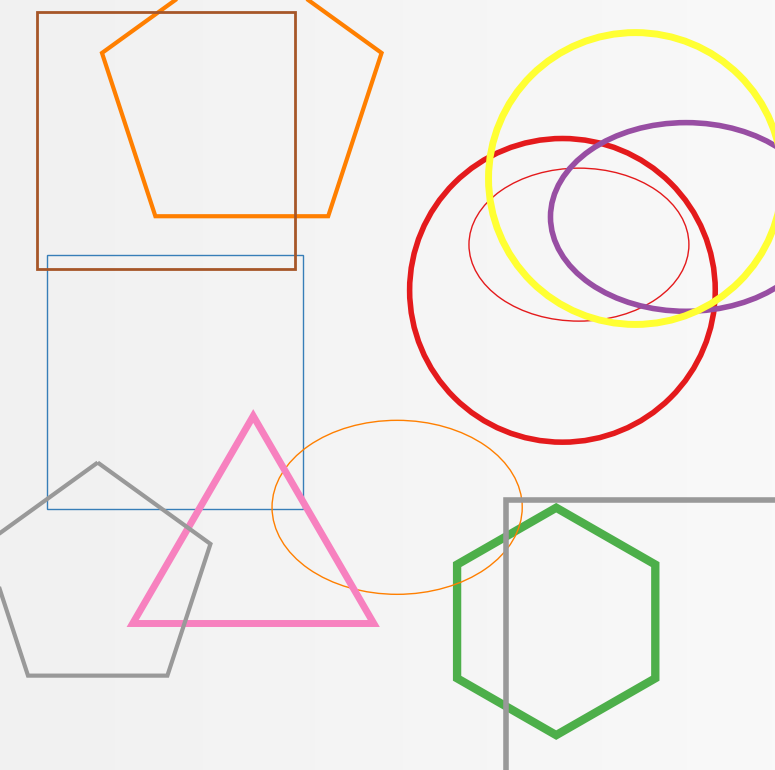[{"shape": "oval", "thickness": 0.5, "radius": 0.71, "center": [0.747, 0.682]}, {"shape": "circle", "thickness": 2, "radius": 0.99, "center": [0.726, 0.623]}, {"shape": "square", "thickness": 0.5, "radius": 0.83, "center": [0.225, 0.504]}, {"shape": "hexagon", "thickness": 3, "radius": 0.74, "center": [0.718, 0.193]}, {"shape": "oval", "thickness": 2, "radius": 0.88, "center": [0.885, 0.718]}, {"shape": "pentagon", "thickness": 1.5, "radius": 0.95, "center": [0.312, 0.873]}, {"shape": "oval", "thickness": 0.5, "radius": 0.81, "center": [0.512, 0.341]}, {"shape": "circle", "thickness": 2.5, "radius": 0.95, "center": [0.82, 0.768]}, {"shape": "square", "thickness": 1, "radius": 0.83, "center": [0.214, 0.818]}, {"shape": "triangle", "thickness": 2.5, "radius": 0.9, "center": [0.327, 0.28]}, {"shape": "square", "thickness": 2, "radius": 0.96, "center": [0.845, 0.159]}, {"shape": "pentagon", "thickness": 1.5, "radius": 0.76, "center": [0.126, 0.246]}]